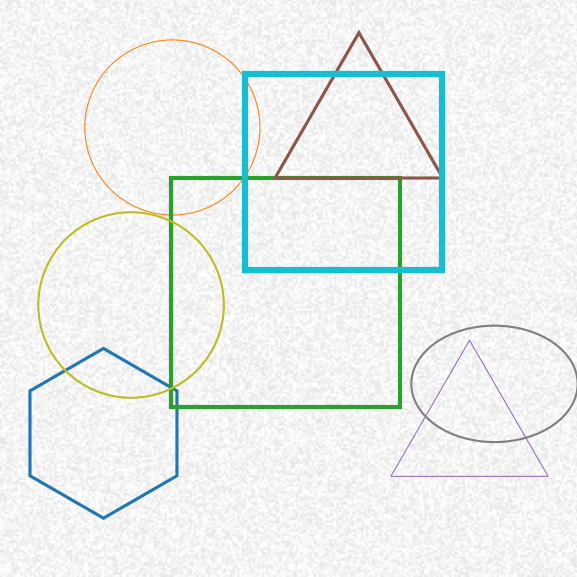[{"shape": "hexagon", "thickness": 1.5, "radius": 0.73, "center": [0.179, 0.249]}, {"shape": "circle", "thickness": 0.5, "radius": 0.76, "center": [0.298, 0.778]}, {"shape": "square", "thickness": 2, "radius": 0.99, "center": [0.494, 0.492]}, {"shape": "triangle", "thickness": 0.5, "radius": 0.79, "center": [0.813, 0.253]}, {"shape": "triangle", "thickness": 1.5, "radius": 0.84, "center": [0.621, 0.775]}, {"shape": "oval", "thickness": 1, "radius": 0.72, "center": [0.856, 0.334]}, {"shape": "circle", "thickness": 1, "radius": 0.8, "center": [0.227, 0.471]}, {"shape": "square", "thickness": 3, "radius": 0.85, "center": [0.595, 0.701]}]